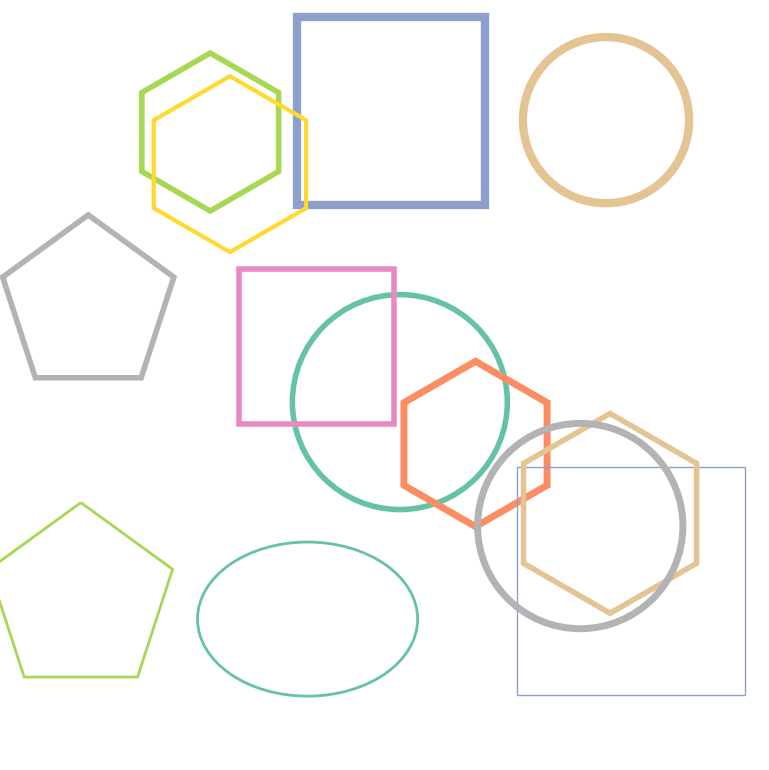[{"shape": "oval", "thickness": 1, "radius": 0.71, "center": [0.399, 0.196]}, {"shape": "circle", "thickness": 2, "radius": 0.7, "center": [0.519, 0.478]}, {"shape": "hexagon", "thickness": 2.5, "radius": 0.54, "center": [0.618, 0.423]}, {"shape": "square", "thickness": 3, "radius": 0.61, "center": [0.508, 0.856]}, {"shape": "square", "thickness": 0.5, "radius": 0.74, "center": [0.819, 0.245]}, {"shape": "square", "thickness": 2, "radius": 0.5, "center": [0.411, 0.55]}, {"shape": "pentagon", "thickness": 1, "radius": 0.63, "center": [0.105, 0.222]}, {"shape": "hexagon", "thickness": 2, "radius": 0.51, "center": [0.273, 0.829]}, {"shape": "hexagon", "thickness": 1.5, "radius": 0.57, "center": [0.299, 0.787]}, {"shape": "circle", "thickness": 3, "radius": 0.54, "center": [0.787, 0.844]}, {"shape": "hexagon", "thickness": 2, "radius": 0.65, "center": [0.792, 0.333]}, {"shape": "pentagon", "thickness": 2, "radius": 0.58, "center": [0.115, 0.604]}, {"shape": "circle", "thickness": 2.5, "radius": 0.67, "center": [0.754, 0.317]}]